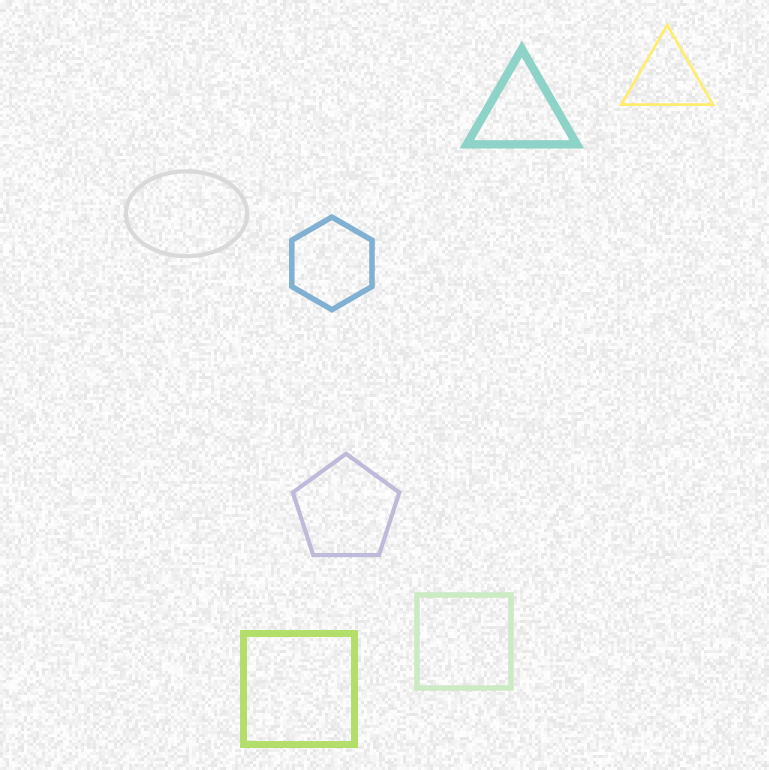[{"shape": "triangle", "thickness": 3, "radius": 0.41, "center": [0.678, 0.854]}, {"shape": "pentagon", "thickness": 1.5, "radius": 0.36, "center": [0.449, 0.338]}, {"shape": "hexagon", "thickness": 2, "radius": 0.3, "center": [0.431, 0.658]}, {"shape": "square", "thickness": 2.5, "radius": 0.36, "center": [0.388, 0.106]}, {"shape": "oval", "thickness": 1.5, "radius": 0.39, "center": [0.242, 0.722]}, {"shape": "square", "thickness": 2, "radius": 0.3, "center": [0.603, 0.167]}, {"shape": "triangle", "thickness": 1, "radius": 0.34, "center": [0.867, 0.899]}]